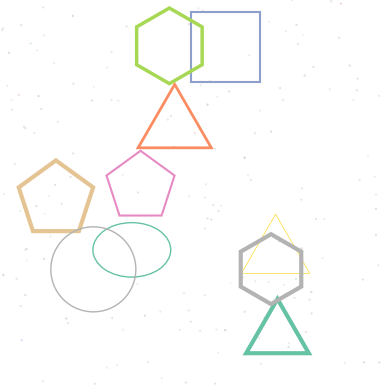[{"shape": "triangle", "thickness": 3, "radius": 0.47, "center": [0.721, 0.13]}, {"shape": "oval", "thickness": 1, "radius": 0.51, "center": [0.342, 0.351]}, {"shape": "triangle", "thickness": 2, "radius": 0.55, "center": [0.454, 0.671]}, {"shape": "square", "thickness": 1.5, "radius": 0.45, "center": [0.586, 0.878]}, {"shape": "pentagon", "thickness": 1.5, "radius": 0.46, "center": [0.365, 0.515]}, {"shape": "hexagon", "thickness": 2.5, "radius": 0.49, "center": [0.44, 0.881]}, {"shape": "triangle", "thickness": 0.5, "radius": 0.51, "center": [0.716, 0.341]}, {"shape": "pentagon", "thickness": 3, "radius": 0.51, "center": [0.145, 0.482]}, {"shape": "circle", "thickness": 1, "radius": 0.55, "center": [0.242, 0.3]}, {"shape": "hexagon", "thickness": 3, "radius": 0.45, "center": [0.704, 0.301]}]